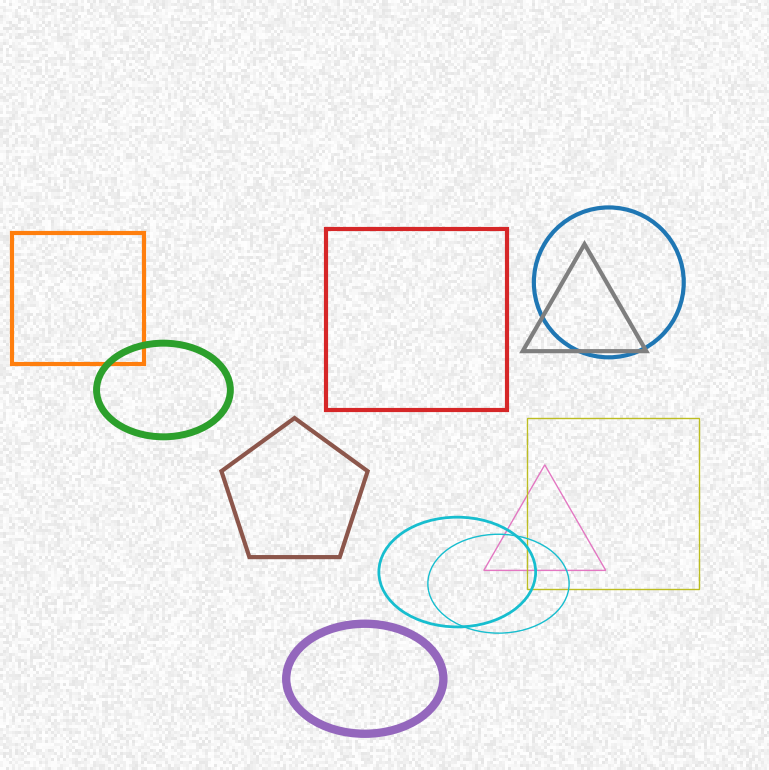[{"shape": "circle", "thickness": 1.5, "radius": 0.49, "center": [0.791, 0.633]}, {"shape": "square", "thickness": 1.5, "radius": 0.43, "center": [0.101, 0.612]}, {"shape": "oval", "thickness": 2.5, "radius": 0.43, "center": [0.212, 0.494]}, {"shape": "square", "thickness": 1.5, "radius": 0.59, "center": [0.541, 0.585]}, {"shape": "oval", "thickness": 3, "radius": 0.51, "center": [0.474, 0.119]}, {"shape": "pentagon", "thickness": 1.5, "radius": 0.5, "center": [0.383, 0.357]}, {"shape": "triangle", "thickness": 0.5, "radius": 0.46, "center": [0.707, 0.305]}, {"shape": "triangle", "thickness": 1.5, "radius": 0.46, "center": [0.759, 0.59]}, {"shape": "square", "thickness": 0.5, "radius": 0.56, "center": [0.796, 0.346]}, {"shape": "oval", "thickness": 1, "radius": 0.51, "center": [0.594, 0.257]}, {"shape": "oval", "thickness": 0.5, "radius": 0.46, "center": [0.647, 0.242]}]